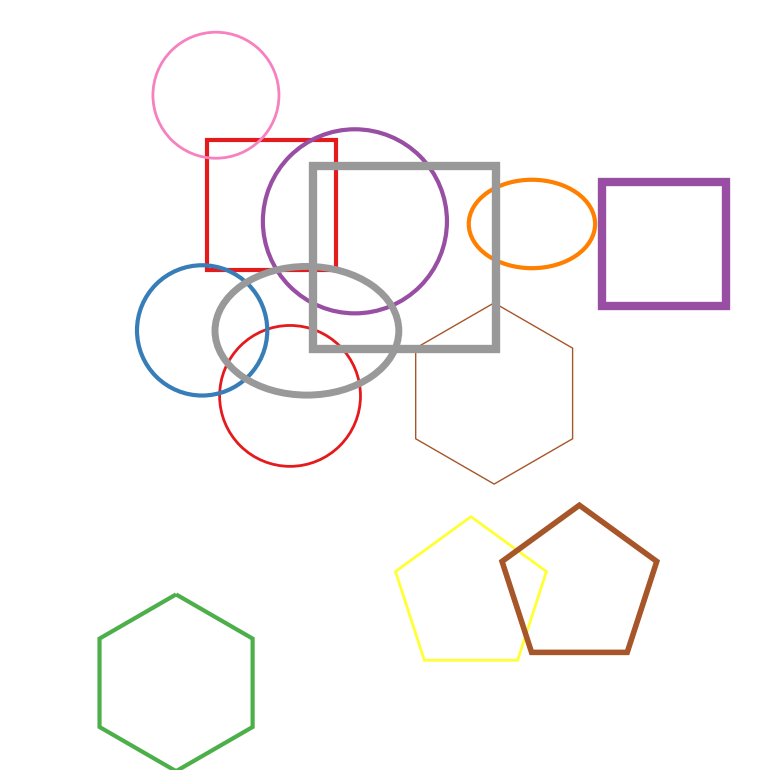[{"shape": "square", "thickness": 1.5, "radius": 0.42, "center": [0.353, 0.734]}, {"shape": "circle", "thickness": 1, "radius": 0.46, "center": [0.377, 0.486]}, {"shape": "circle", "thickness": 1.5, "radius": 0.42, "center": [0.263, 0.571]}, {"shape": "hexagon", "thickness": 1.5, "radius": 0.57, "center": [0.229, 0.113]}, {"shape": "circle", "thickness": 1.5, "radius": 0.6, "center": [0.461, 0.713]}, {"shape": "square", "thickness": 3, "radius": 0.4, "center": [0.862, 0.683]}, {"shape": "oval", "thickness": 1.5, "radius": 0.41, "center": [0.691, 0.709]}, {"shape": "pentagon", "thickness": 1, "radius": 0.52, "center": [0.612, 0.226]}, {"shape": "hexagon", "thickness": 0.5, "radius": 0.59, "center": [0.642, 0.489]}, {"shape": "pentagon", "thickness": 2, "radius": 0.53, "center": [0.752, 0.238]}, {"shape": "circle", "thickness": 1, "radius": 0.41, "center": [0.28, 0.876]}, {"shape": "square", "thickness": 3, "radius": 0.59, "center": [0.526, 0.666]}, {"shape": "oval", "thickness": 2.5, "radius": 0.6, "center": [0.399, 0.57]}]